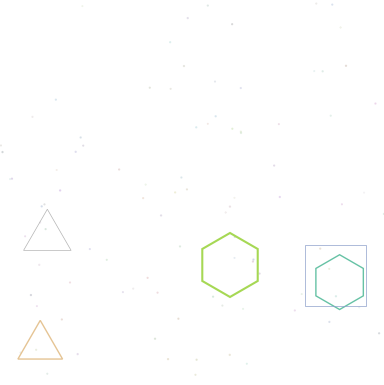[{"shape": "hexagon", "thickness": 1, "radius": 0.36, "center": [0.882, 0.267]}, {"shape": "square", "thickness": 0.5, "radius": 0.39, "center": [0.872, 0.284]}, {"shape": "hexagon", "thickness": 1.5, "radius": 0.42, "center": [0.597, 0.312]}, {"shape": "triangle", "thickness": 1, "radius": 0.33, "center": [0.105, 0.101]}, {"shape": "triangle", "thickness": 0.5, "radius": 0.36, "center": [0.123, 0.385]}]